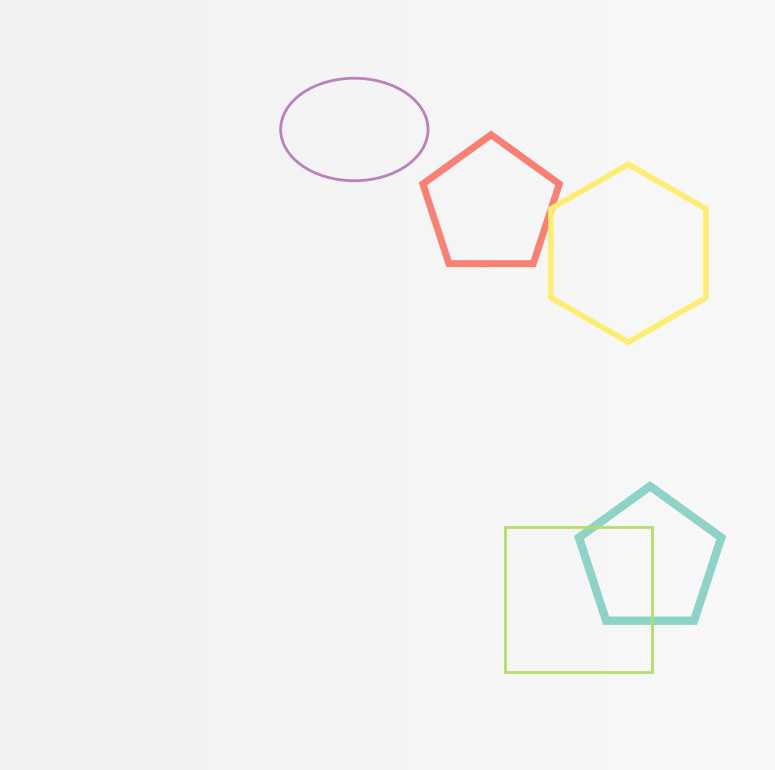[{"shape": "pentagon", "thickness": 3, "radius": 0.48, "center": [0.839, 0.272]}, {"shape": "pentagon", "thickness": 2.5, "radius": 0.46, "center": [0.634, 0.732]}, {"shape": "square", "thickness": 1, "radius": 0.47, "center": [0.746, 0.222]}, {"shape": "oval", "thickness": 1, "radius": 0.48, "center": [0.457, 0.832]}, {"shape": "hexagon", "thickness": 2, "radius": 0.58, "center": [0.811, 0.671]}]